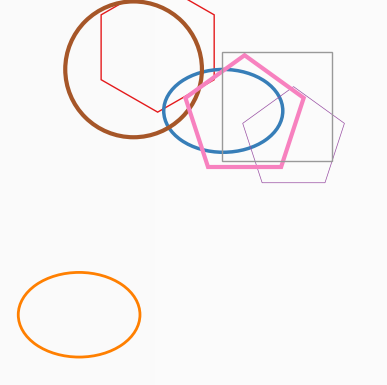[{"shape": "hexagon", "thickness": 1, "radius": 0.84, "center": [0.407, 0.877]}, {"shape": "oval", "thickness": 2.5, "radius": 0.77, "center": [0.576, 0.712]}, {"shape": "pentagon", "thickness": 0.5, "radius": 0.69, "center": [0.758, 0.637]}, {"shape": "oval", "thickness": 2, "radius": 0.79, "center": [0.204, 0.182]}, {"shape": "circle", "thickness": 3, "radius": 0.88, "center": [0.345, 0.82]}, {"shape": "pentagon", "thickness": 3, "radius": 0.8, "center": [0.631, 0.696]}, {"shape": "square", "thickness": 1, "radius": 0.71, "center": [0.714, 0.722]}]